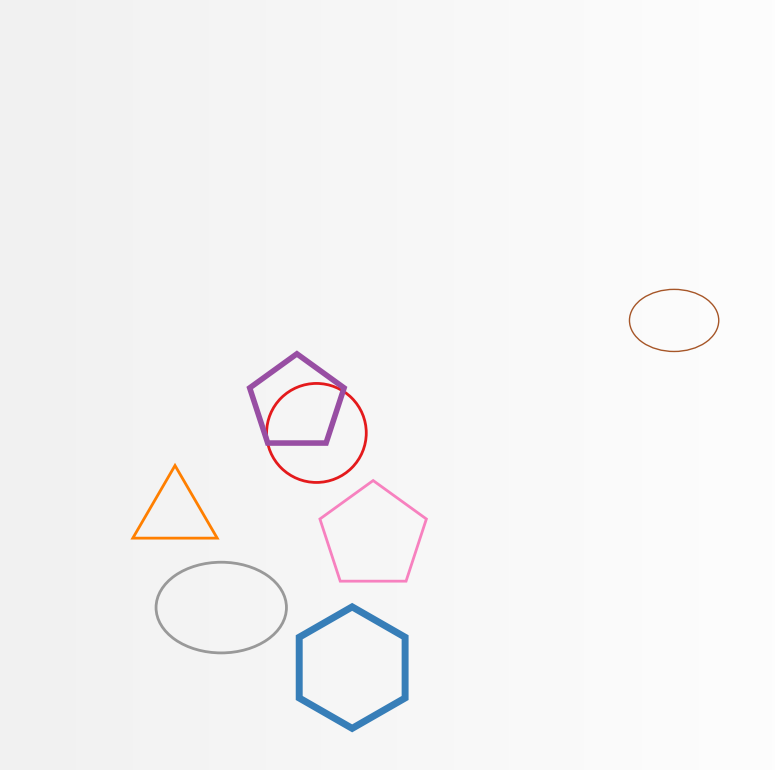[{"shape": "circle", "thickness": 1, "radius": 0.32, "center": [0.408, 0.438]}, {"shape": "hexagon", "thickness": 2.5, "radius": 0.39, "center": [0.454, 0.133]}, {"shape": "pentagon", "thickness": 2, "radius": 0.32, "center": [0.383, 0.476]}, {"shape": "triangle", "thickness": 1, "radius": 0.31, "center": [0.226, 0.333]}, {"shape": "oval", "thickness": 0.5, "radius": 0.29, "center": [0.87, 0.584]}, {"shape": "pentagon", "thickness": 1, "radius": 0.36, "center": [0.481, 0.304]}, {"shape": "oval", "thickness": 1, "radius": 0.42, "center": [0.285, 0.211]}]